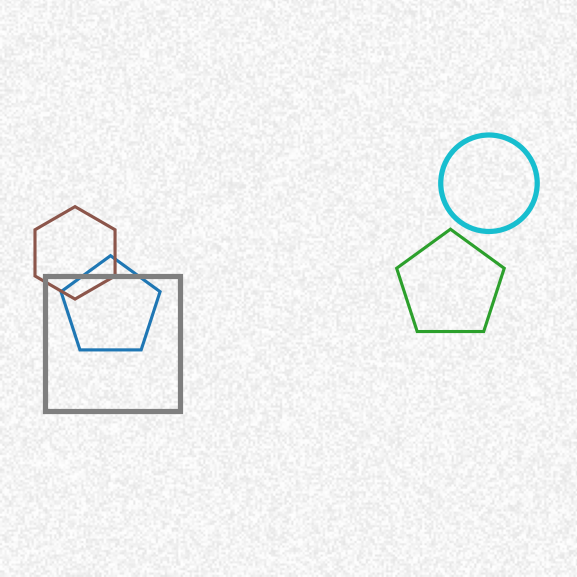[{"shape": "pentagon", "thickness": 1.5, "radius": 0.45, "center": [0.191, 0.466]}, {"shape": "pentagon", "thickness": 1.5, "radius": 0.49, "center": [0.78, 0.504]}, {"shape": "hexagon", "thickness": 1.5, "radius": 0.4, "center": [0.13, 0.561]}, {"shape": "square", "thickness": 2.5, "radius": 0.58, "center": [0.195, 0.404]}, {"shape": "circle", "thickness": 2.5, "radius": 0.42, "center": [0.847, 0.682]}]